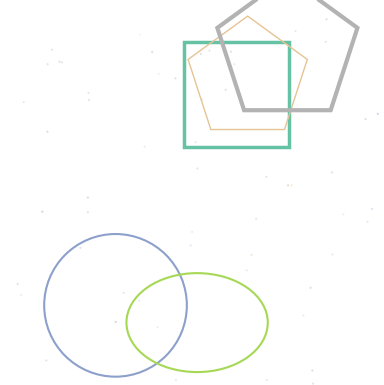[{"shape": "square", "thickness": 2.5, "radius": 0.68, "center": [0.615, 0.753]}, {"shape": "circle", "thickness": 1.5, "radius": 0.93, "center": [0.3, 0.207]}, {"shape": "oval", "thickness": 1.5, "radius": 0.92, "center": [0.512, 0.162]}, {"shape": "pentagon", "thickness": 1, "radius": 0.81, "center": [0.643, 0.795]}, {"shape": "pentagon", "thickness": 3, "radius": 0.96, "center": [0.746, 0.869]}]